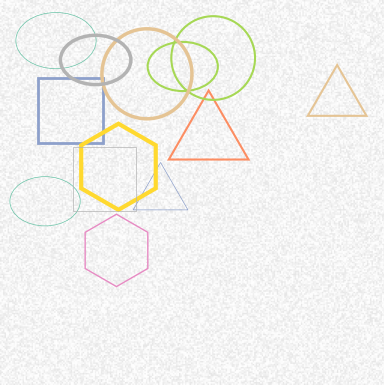[{"shape": "oval", "thickness": 0.5, "radius": 0.46, "center": [0.117, 0.477]}, {"shape": "oval", "thickness": 0.5, "radius": 0.52, "center": [0.145, 0.895]}, {"shape": "triangle", "thickness": 1.5, "radius": 0.6, "center": [0.542, 0.645]}, {"shape": "triangle", "thickness": 0.5, "radius": 0.41, "center": [0.417, 0.496]}, {"shape": "square", "thickness": 2, "radius": 0.42, "center": [0.183, 0.714]}, {"shape": "hexagon", "thickness": 1, "radius": 0.47, "center": [0.303, 0.35]}, {"shape": "oval", "thickness": 1.5, "radius": 0.46, "center": [0.475, 0.827]}, {"shape": "circle", "thickness": 1.5, "radius": 0.54, "center": [0.554, 0.849]}, {"shape": "hexagon", "thickness": 3, "radius": 0.56, "center": [0.308, 0.567]}, {"shape": "circle", "thickness": 2.5, "radius": 0.58, "center": [0.382, 0.808]}, {"shape": "triangle", "thickness": 1.5, "radius": 0.44, "center": [0.876, 0.743]}, {"shape": "square", "thickness": 0.5, "radius": 0.41, "center": [0.272, 0.535]}, {"shape": "oval", "thickness": 2.5, "radius": 0.46, "center": [0.248, 0.844]}]